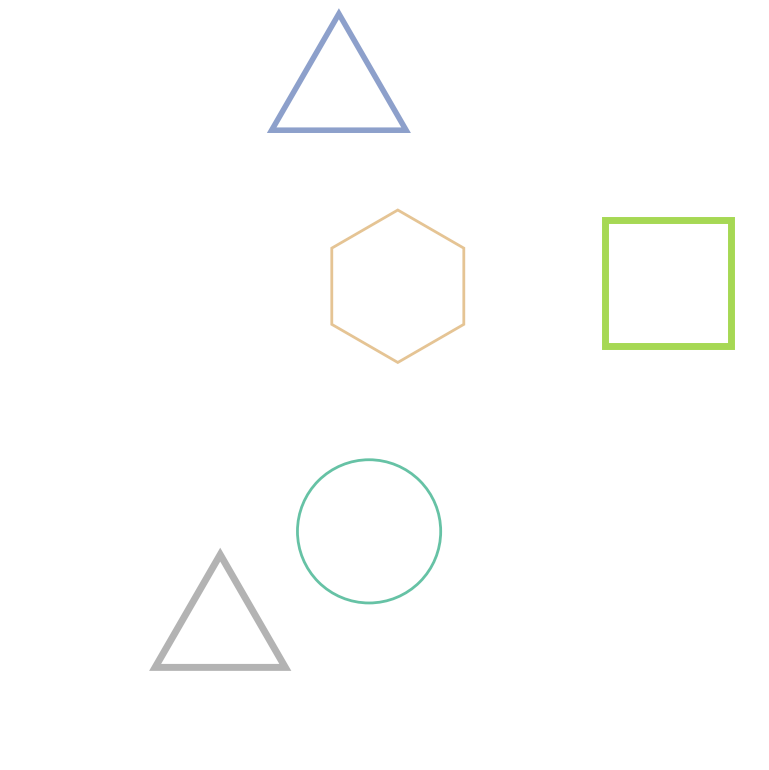[{"shape": "circle", "thickness": 1, "radius": 0.47, "center": [0.479, 0.31]}, {"shape": "triangle", "thickness": 2, "radius": 0.5, "center": [0.44, 0.881]}, {"shape": "square", "thickness": 2.5, "radius": 0.41, "center": [0.867, 0.633]}, {"shape": "hexagon", "thickness": 1, "radius": 0.49, "center": [0.517, 0.628]}, {"shape": "triangle", "thickness": 2.5, "radius": 0.49, "center": [0.286, 0.182]}]